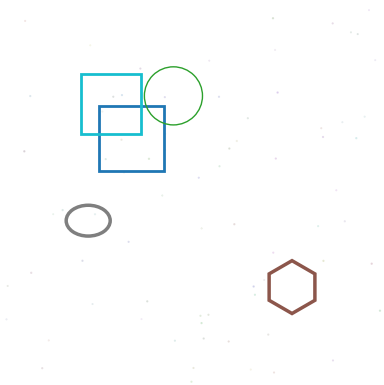[{"shape": "square", "thickness": 2, "radius": 0.42, "center": [0.342, 0.64]}, {"shape": "circle", "thickness": 1, "radius": 0.38, "center": [0.45, 0.751]}, {"shape": "hexagon", "thickness": 2.5, "radius": 0.34, "center": [0.758, 0.254]}, {"shape": "oval", "thickness": 2.5, "radius": 0.29, "center": [0.229, 0.427]}, {"shape": "square", "thickness": 2, "radius": 0.39, "center": [0.289, 0.73]}]